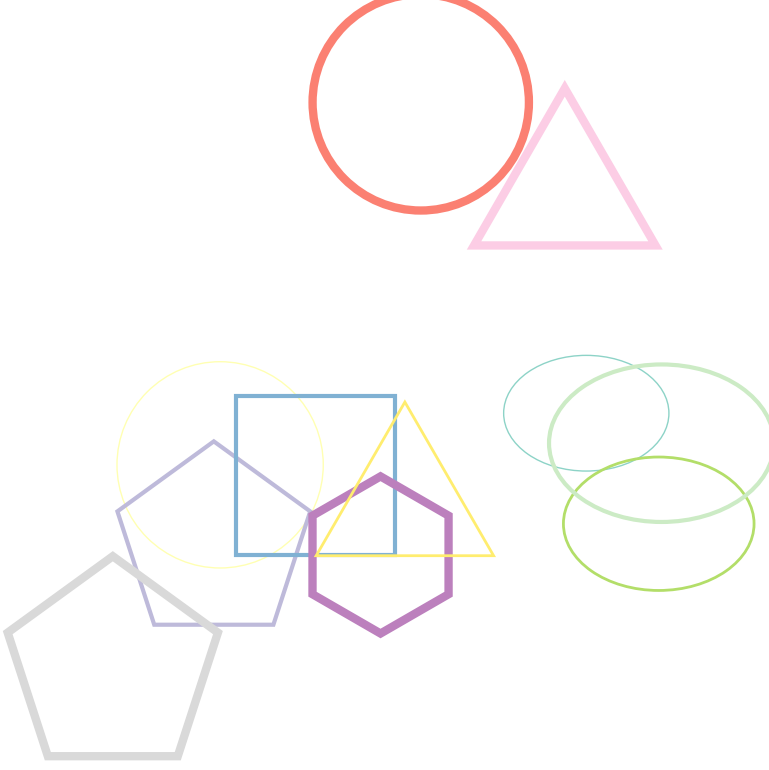[{"shape": "oval", "thickness": 0.5, "radius": 0.54, "center": [0.761, 0.463]}, {"shape": "circle", "thickness": 0.5, "radius": 0.67, "center": [0.286, 0.396]}, {"shape": "pentagon", "thickness": 1.5, "radius": 0.66, "center": [0.278, 0.295]}, {"shape": "circle", "thickness": 3, "radius": 0.7, "center": [0.546, 0.867]}, {"shape": "square", "thickness": 1.5, "radius": 0.51, "center": [0.41, 0.382]}, {"shape": "oval", "thickness": 1, "radius": 0.62, "center": [0.856, 0.32]}, {"shape": "triangle", "thickness": 3, "radius": 0.68, "center": [0.733, 0.749]}, {"shape": "pentagon", "thickness": 3, "radius": 0.72, "center": [0.147, 0.134]}, {"shape": "hexagon", "thickness": 3, "radius": 0.51, "center": [0.494, 0.279]}, {"shape": "oval", "thickness": 1.5, "radius": 0.73, "center": [0.859, 0.424]}, {"shape": "triangle", "thickness": 1, "radius": 0.67, "center": [0.526, 0.345]}]